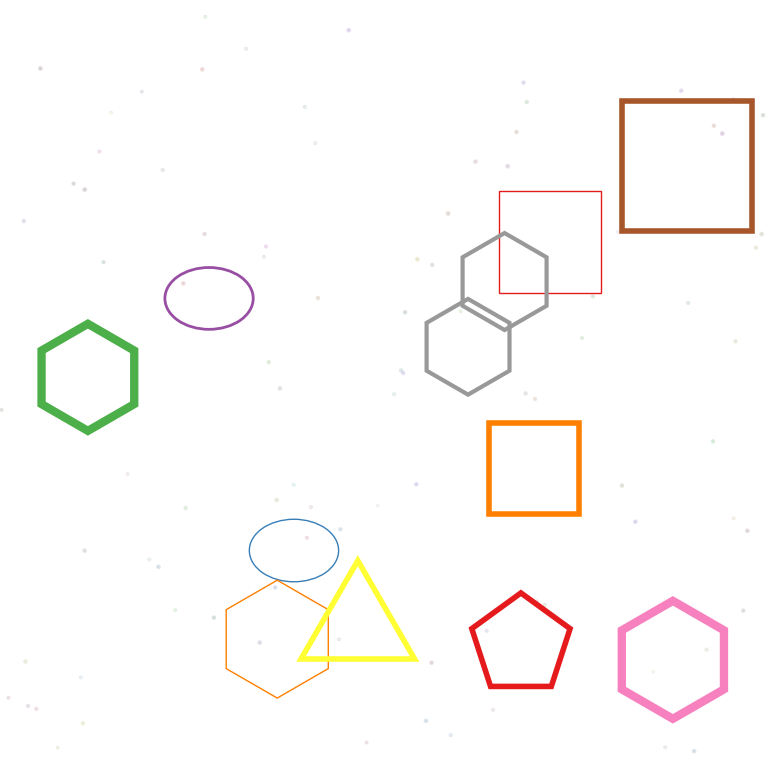[{"shape": "square", "thickness": 0.5, "radius": 0.33, "center": [0.714, 0.686]}, {"shape": "pentagon", "thickness": 2, "radius": 0.34, "center": [0.677, 0.163]}, {"shape": "oval", "thickness": 0.5, "radius": 0.29, "center": [0.382, 0.285]}, {"shape": "hexagon", "thickness": 3, "radius": 0.35, "center": [0.114, 0.51]}, {"shape": "oval", "thickness": 1, "radius": 0.29, "center": [0.271, 0.612]}, {"shape": "square", "thickness": 2, "radius": 0.29, "center": [0.693, 0.392]}, {"shape": "hexagon", "thickness": 0.5, "radius": 0.38, "center": [0.36, 0.17]}, {"shape": "triangle", "thickness": 2, "radius": 0.43, "center": [0.465, 0.187]}, {"shape": "square", "thickness": 2, "radius": 0.42, "center": [0.892, 0.784]}, {"shape": "hexagon", "thickness": 3, "radius": 0.38, "center": [0.874, 0.143]}, {"shape": "hexagon", "thickness": 1.5, "radius": 0.31, "center": [0.608, 0.55]}, {"shape": "hexagon", "thickness": 1.5, "radius": 0.31, "center": [0.655, 0.634]}]